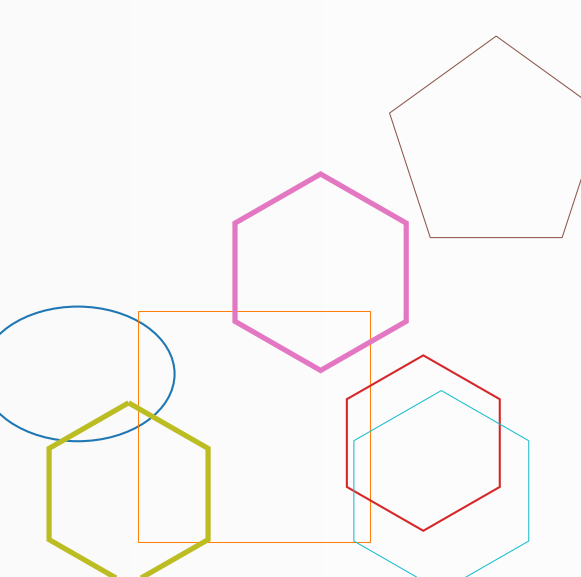[{"shape": "oval", "thickness": 1, "radius": 0.83, "center": [0.134, 0.352]}, {"shape": "square", "thickness": 0.5, "radius": 1.0, "center": [0.437, 0.261]}, {"shape": "hexagon", "thickness": 1, "radius": 0.76, "center": [0.728, 0.232]}, {"shape": "pentagon", "thickness": 0.5, "radius": 0.96, "center": [0.854, 0.744]}, {"shape": "hexagon", "thickness": 2.5, "radius": 0.85, "center": [0.552, 0.528]}, {"shape": "hexagon", "thickness": 2.5, "radius": 0.79, "center": [0.221, 0.144]}, {"shape": "hexagon", "thickness": 0.5, "radius": 0.87, "center": [0.759, 0.149]}]